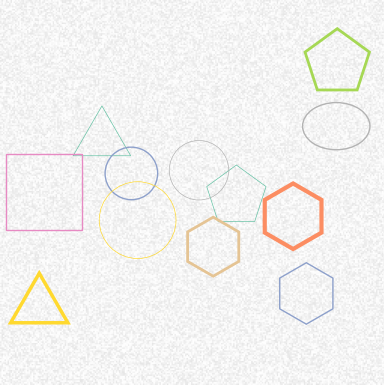[{"shape": "pentagon", "thickness": 0.5, "radius": 0.4, "center": [0.614, 0.49]}, {"shape": "triangle", "thickness": 0.5, "radius": 0.43, "center": [0.265, 0.639]}, {"shape": "hexagon", "thickness": 3, "radius": 0.43, "center": [0.761, 0.438]}, {"shape": "circle", "thickness": 1, "radius": 0.34, "center": [0.341, 0.55]}, {"shape": "hexagon", "thickness": 1, "radius": 0.4, "center": [0.796, 0.238]}, {"shape": "square", "thickness": 1, "radius": 0.49, "center": [0.114, 0.501]}, {"shape": "pentagon", "thickness": 2, "radius": 0.44, "center": [0.876, 0.838]}, {"shape": "circle", "thickness": 0.5, "radius": 0.5, "center": [0.357, 0.428]}, {"shape": "triangle", "thickness": 2.5, "radius": 0.43, "center": [0.102, 0.205]}, {"shape": "hexagon", "thickness": 2, "radius": 0.38, "center": [0.554, 0.359]}, {"shape": "oval", "thickness": 1, "radius": 0.44, "center": [0.873, 0.672]}, {"shape": "circle", "thickness": 0.5, "radius": 0.39, "center": [0.517, 0.558]}]